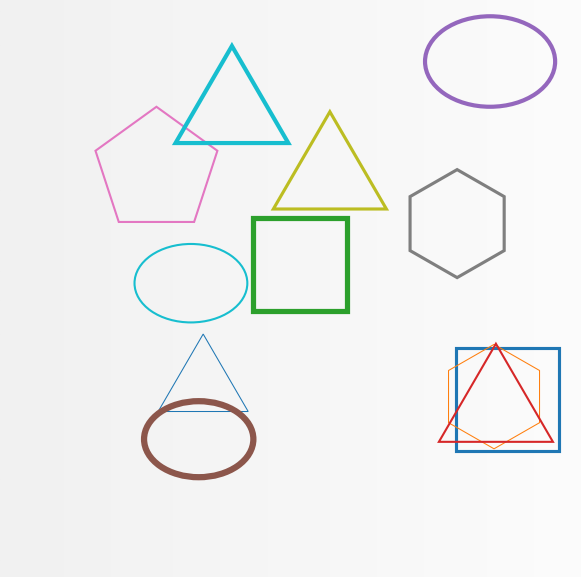[{"shape": "triangle", "thickness": 0.5, "radius": 0.45, "center": [0.35, 0.331]}, {"shape": "square", "thickness": 1.5, "radius": 0.44, "center": [0.873, 0.307]}, {"shape": "hexagon", "thickness": 0.5, "radius": 0.45, "center": [0.85, 0.312]}, {"shape": "square", "thickness": 2.5, "radius": 0.4, "center": [0.516, 0.54]}, {"shape": "triangle", "thickness": 1, "radius": 0.57, "center": [0.853, 0.291]}, {"shape": "oval", "thickness": 2, "radius": 0.56, "center": [0.843, 0.893]}, {"shape": "oval", "thickness": 3, "radius": 0.47, "center": [0.342, 0.239]}, {"shape": "pentagon", "thickness": 1, "radius": 0.55, "center": [0.269, 0.704]}, {"shape": "hexagon", "thickness": 1.5, "radius": 0.47, "center": [0.786, 0.612]}, {"shape": "triangle", "thickness": 1.5, "radius": 0.56, "center": [0.568, 0.693]}, {"shape": "oval", "thickness": 1, "radius": 0.49, "center": [0.328, 0.509]}, {"shape": "triangle", "thickness": 2, "radius": 0.56, "center": [0.399, 0.807]}]